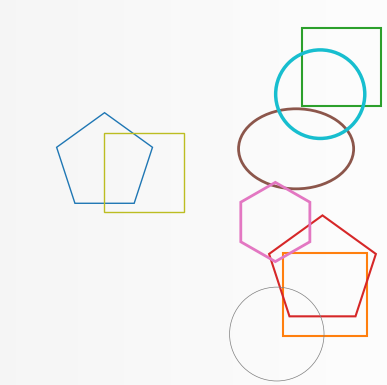[{"shape": "pentagon", "thickness": 1, "radius": 0.65, "center": [0.27, 0.577]}, {"shape": "square", "thickness": 1.5, "radius": 0.54, "center": [0.839, 0.234]}, {"shape": "square", "thickness": 1.5, "radius": 0.5, "center": [0.881, 0.826]}, {"shape": "pentagon", "thickness": 1.5, "radius": 0.72, "center": [0.832, 0.296]}, {"shape": "oval", "thickness": 2, "radius": 0.74, "center": [0.764, 0.613]}, {"shape": "hexagon", "thickness": 2, "radius": 0.51, "center": [0.711, 0.423]}, {"shape": "circle", "thickness": 0.5, "radius": 0.61, "center": [0.714, 0.132]}, {"shape": "square", "thickness": 1, "radius": 0.51, "center": [0.372, 0.552]}, {"shape": "circle", "thickness": 2.5, "radius": 0.58, "center": [0.826, 0.755]}]